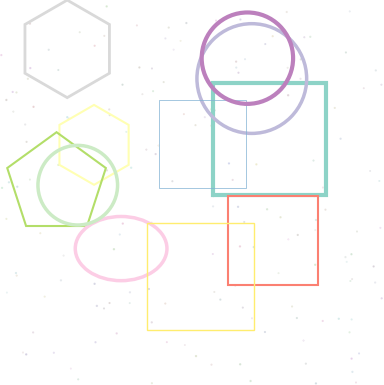[{"shape": "square", "thickness": 3, "radius": 0.73, "center": [0.7, 0.639]}, {"shape": "hexagon", "thickness": 1.5, "radius": 0.52, "center": [0.244, 0.624]}, {"shape": "circle", "thickness": 2.5, "radius": 0.71, "center": [0.654, 0.796]}, {"shape": "square", "thickness": 1.5, "radius": 0.58, "center": [0.71, 0.375]}, {"shape": "square", "thickness": 0.5, "radius": 0.57, "center": [0.526, 0.626]}, {"shape": "pentagon", "thickness": 1.5, "radius": 0.67, "center": [0.147, 0.522]}, {"shape": "oval", "thickness": 2.5, "radius": 0.6, "center": [0.315, 0.354]}, {"shape": "hexagon", "thickness": 2, "radius": 0.63, "center": [0.175, 0.873]}, {"shape": "circle", "thickness": 3, "radius": 0.59, "center": [0.643, 0.849]}, {"shape": "circle", "thickness": 2.5, "radius": 0.52, "center": [0.202, 0.519]}, {"shape": "square", "thickness": 1, "radius": 0.7, "center": [0.521, 0.282]}]